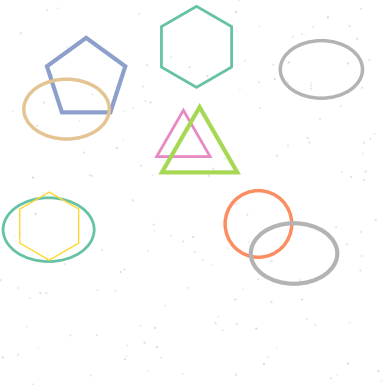[{"shape": "hexagon", "thickness": 2, "radius": 0.53, "center": [0.51, 0.878]}, {"shape": "oval", "thickness": 2, "radius": 0.59, "center": [0.126, 0.403]}, {"shape": "circle", "thickness": 2.5, "radius": 0.43, "center": [0.671, 0.418]}, {"shape": "pentagon", "thickness": 3, "radius": 0.53, "center": [0.224, 0.795]}, {"shape": "triangle", "thickness": 2, "radius": 0.4, "center": [0.476, 0.633]}, {"shape": "triangle", "thickness": 3, "radius": 0.57, "center": [0.518, 0.609]}, {"shape": "hexagon", "thickness": 1, "radius": 0.44, "center": [0.128, 0.413]}, {"shape": "oval", "thickness": 2.5, "radius": 0.56, "center": [0.173, 0.717]}, {"shape": "oval", "thickness": 3, "radius": 0.56, "center": [0.764, 0.342]}, {"shape": "oval", "thickness": 2.5, "radius": 0.53, "center": [0.835, 0.82]}]